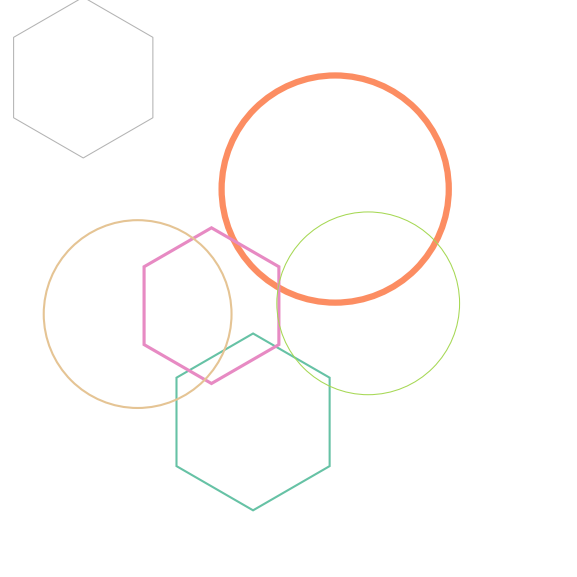[{"shape": "hexagon", "thickness": 1, "radius": 0.77, "center": [0.438, 0.269]}, {"shape": "circle", "thickness": 3, "radius": 0.98, "center": [0.58, 0.672]}, {"shape": "hexagon", "thickness": 1.5, "radius": 0.67, "center": [0.366, 0.47]}, {"shape": "circle", "thickness": 0.5, "radius": 0.79, "center": [0.638, 0.474]}, {"shape": "circle", "thickness": 1, "radius": 0.81, "center": [0.238, 0.455]}, {"shape": "hexagon", "thickness": 0.5, "radius": 0.7, "center": [0.144, 0.865]}]